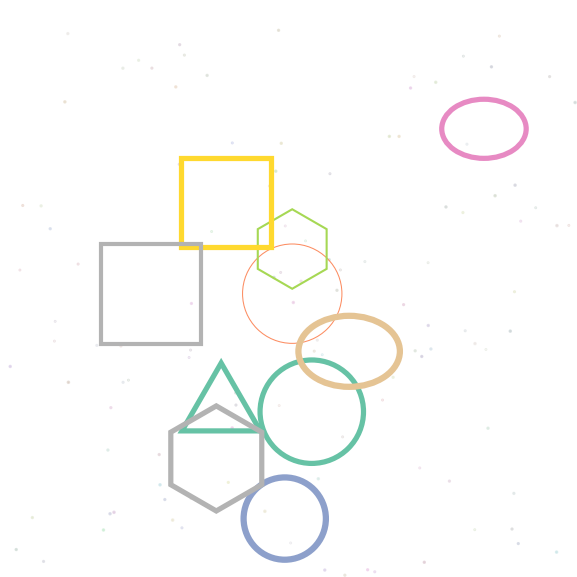[{"shape": "circle", "thickness": 2.5, "radius": 0.45, "center": [0.54, 0.286]}, {"shape": "triangle", "thickness": 2.5, "radius": 0.39, "center": [0.383, 0.292]}, {"shape": "circle", "thickness": 0.5, "radius": 0.43, "center": [0.506, 0.491]}, {"shape": "circle", "thickness": 3, "radius": 0.36, "center": [0.493, 0.101]}, {"shape": "oval", "thickness": 2.5, "radius": 0.37, "center": [0.838, 0.776]}, {"shape": "hexagon", "thickness": 1, "radius": 0.34, "center": [0.506, 0.568]}, {"shape": "square", "thickness": 2.5, "radius": 0.39, "center": [0.391, 0.649]}, {"shape": "oval", "thickness": 3, "radius": 0.44, "center": [0.605, 0.391]}, {"shape": "square", "thickness": 2, "radius": 0.43, "center": [0.262, 0.49]}, {"shape": "hexagon", "thickness": 2.5, "radius": 0.45, "center": [0.375, 0.205]}]